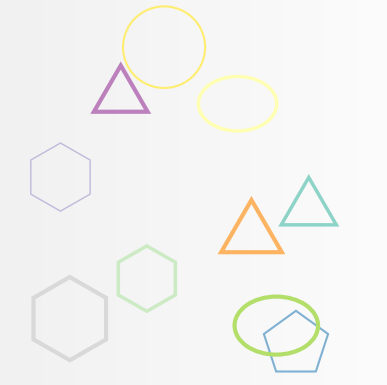[{"shape": "triangle", "thickness": 2.5, "radius": 0.41, "center": [0.797, 0.457]}, {"shape": "oval", "thickness": 2.5, "radius": 0.51, "center": [0.613, 0.731]}, {"shape": "hexagon", "thickness": 1, "radius": 0.44, "center": [0.156, 0.54]}, {"shape": "pentagon", "thickness": 1.5, "radius": 0.44, "center": [0.764, 0.106]}, {"shape": "triangle", "thickness": 3, "radius": 0.45, "center": [0.649, 0.39]}, {"shape": "oval", "thickness": 3, "radius": 0.54, "center": [0.713, 0.154]}, {"shape": "hexagon", "thickness": 3, "radius": 0.54, "center": [0.18, 0.172]}, {"shape": "triangle", "thickness": 3, "radius": 0.4, "center": [0.312, 0.75]}, {"shape": "hexagon", "thickness": 2.5, "radius": 0.42, "center": [0.379, 0.276]}, {"shape": "circle", "thickness": 1.5, "radius": 0.53, "center": [0.423, 0.877]}]